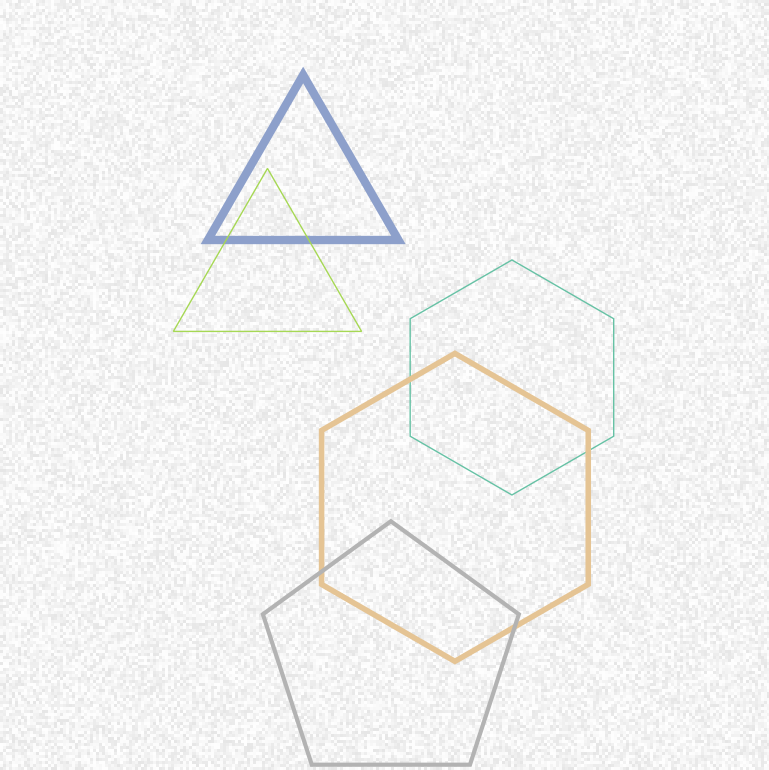[{"shape": "hexagon", "thickness": 0.5, "radius": 0.76, "center": [0.665, 0.51]}, {"shape": "triangle", "thickness": 3, "radius": 0.71, "center": [0.394, 0.76]}, {"shape": "triangle", "thickness": 0.5, "radius": 0.71, "center": [0.347, 0.64]}, {"shape": "hexagon", "thickness": 2, "radius": 1.0, "center": [0.591, 0.341]}, {"shape": "pentagon", "thickness": 1.5, "radius": 0.87, "center": [0.508, 0.148]}]